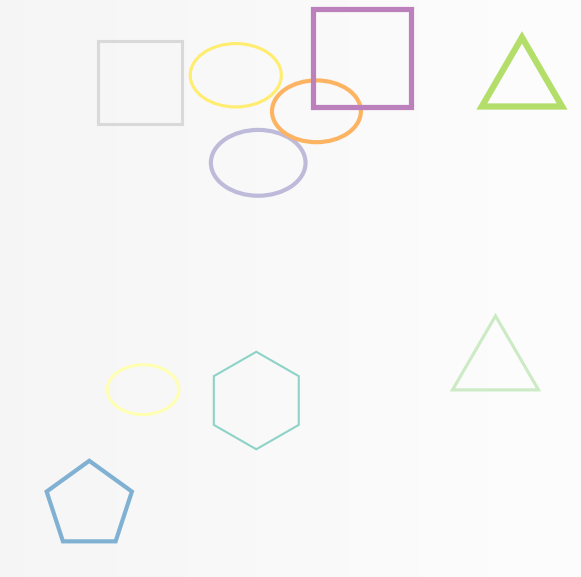[{"shape": "hexagon", "thickness": 1, "radius": 0.42, "center": [0.441, 0.306]}, {"shape": "oval", "thickness": 1.5, "radius": 0.31, "center": [0.246, 0.324]}, {"shape": "oval", "thickness": 2, "radius": 0.41, "center": [0.444, 0.717]}, {"shape": "pentagon", "thickness": 2, "radius": 0.39, "center": [0.154, 0.124]}, {"shape": "oval", "thickness": 2, "radius": 0.38, "center": [0.544, 0.806]}, {"shape": "triangle", "thickness": 3, "radius": 0.4, "center": [0.898, 0.855]}, {"shape": "square", "thickness": 1.5, "radius": 0.36, "center": [0.241, 0.856]}, {"shape": "square", "thickness": 2.5, "radius": 0.42, "center": [0.623, 0.899]}, {"shape": "triangle", "thickness": 1.5, "radius": 0.43, "center": [0.852, 0.367]}, {"shape": "oval", "thickness": 1.5, "radius": 0.39, "center": [0.406, 0.869]}]